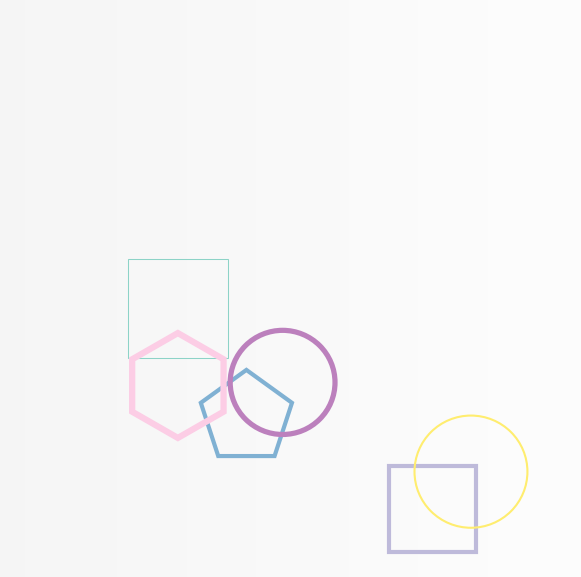[{"shape": "square", "thickness": 0.5, "radius": 0.43, "center": [0.306, 0.465]}, {"shape": "square", "thickness": 2, "radius": 0.38, "center": [0.744, 0.118]}, {"shape": "pentagon", "thickness": 2, "radius": 0.41, "center": [0.424, 0.276]}, {"shape": "hexagon", "thickness": 3, "radius": 0.45, "center": [0.306, 0.332]}, {"shape": "circle", "thickness": 2.5, "radius": 0.45, "center": [0.486, 0.337]}, {"shape": "circle", "thickness": 1, "radius": 0.49, "center": [0.81, 0.182]}]